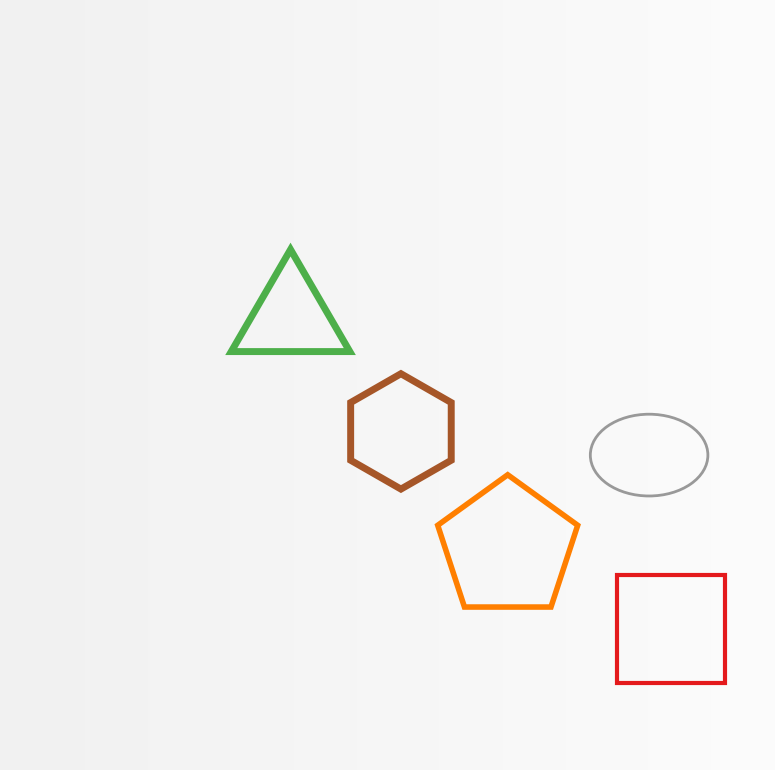[{"shape": "square", "thickness": 1.5, "radius": 0.35, "center": [0.866, 0.183]}, {"shape": "triangle", "thickness": 2.5, "radius": 0.44, "center": [0.375, 0.588]}, {"shape": "pentagon", "thickness": 2, "radius": 0.47, "center": [0.655, 0.288]}, {"shape": "hexagon", "thickness": 2.5, "radius": 0.37, "center": [0.517, 0.44]}, {"shape": "oval", "thickness": 1, "radius": 0.38, "center": [0.838, 0.409]}]